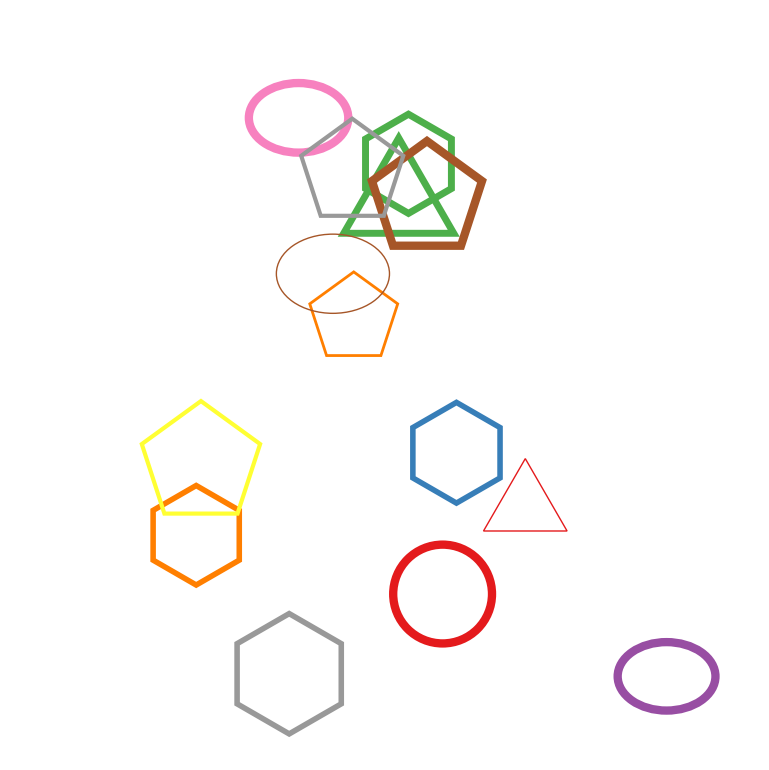[{"shape": "circle", "thickness": 3, "radius": 0.32, "center": [0.575, 0.229]}, {"shape": "triangle", "thickness": 0.5, "radius": 0.31, "center": [0.682, 0.342]}, {"shape": "hexagon", "thickness": 2, "radius": 0.33, "center": [0.593, 0.412]}, {"shape": "hexagon", "thickness": 2.5, "radius": 0.32, "center": [0.53, 0.787]}, {"shape": "triangle", "thickness": 2.5, "radius": 0.41, "center": [0.518, 0.738]}, {"shape": "oval", "thickness": 3, "radius": 0.32, "center": [0.866, 0.122]}, {"shape": "hexagon", "thickness": 2, "radius": 0.32, "center": [0.255, 0.305]}, {"shape": "pentagon", "thickness": 1, "radius": 0.3, "center": [0.459, 0.587]}, {"shape": "pentagon", "thickness": 1.5, "radius": 0.4, "center": [0.261, 0.398]}, {"shape": "pentagon", "thickness": 3, "radius": 0.38, "center": [0.555, 0.742]}, {"shape": "oval", "thickness": 0.5, "radius": 0.37, "center": [0.432, 0.644]}, {"shape": "oval", "thickness": 3, "radius": 0.32, "center": [0.388, 0.847]}, {"shape": "hexagon", "thickness": 2, "radius": 0.39, "center": [0.376, 0.125]}, {"shape": "pentagon", "thickness": 1.5, "radius": 0.35, "center": [0.457, 0.776]}]